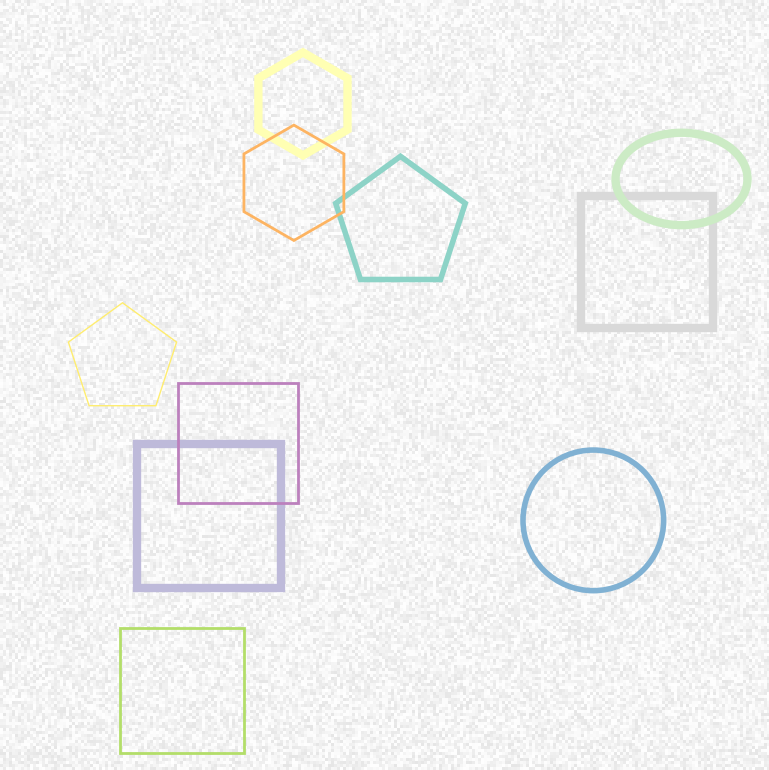[{"shape": "pentagon", "thickness": 2, "radius": 0.44, "center": [0.52, 0.709]}, {"shape": "hexagon", "thickness": 3, "radius": 0.33, "center": [0.393, 0.865]}, {"shape": "square", "thickness": 3, "radius": 0.47, "center": [0.271, 0.33]}, {"shape": "circle", "thickness": 2, "radius": 0.46, "center": [0.771, 0.324]}, {"shape": "hexagon", "thickness": 1, "radius": 0.37, "center": [0.382, 0.763]}, {"shape": "square", "thickness": 1, "radius": 0.4, "center": [0.236, 0.103]}, {"shape": "square", "thickness": 3, "radius": 0.43, "center": [0.84, 0.66]}, {"shape": "square", "thickness": 1, "radius": 0.39, "center": [0.309, 0.425]}, {"shape": "oval", "thickness": 3, "radius": 0.43, "center": [0.885, 0.768]}, {"shape": "pentagon", "thickness": 0.5, "radius": 0.37, "center": [0.159, 0.533]}]